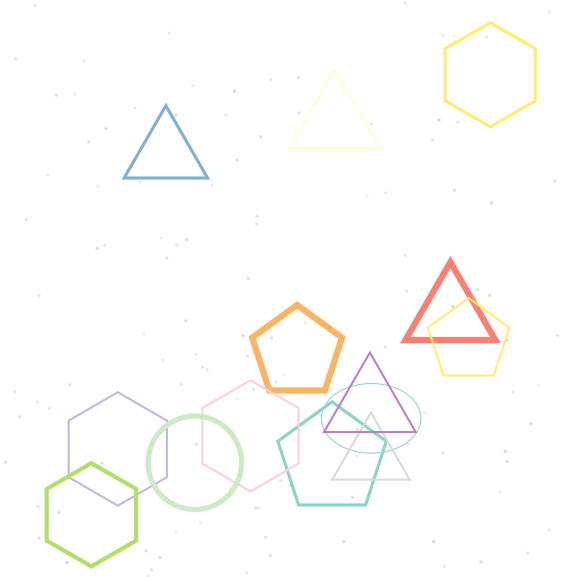[{"shape": "pentagon", "thickness": 1.5, "radius": 0.49, "center": [0.575, 0.205]}, {"shape": "oval", "thickness": 0.5, "radius": 0.43, "center": [0.643, 0.275]}, {"shape": "triangle", "thickness": 0.5, "radius": 0.46, "center": [0.579, 0.787]}, {"shape": "hexagon", "thickness": 1, "radius": 0.49, "center": [0.204, 0.222]}, {"shape": "triangle", "thickness": 3, "radius": 0.45, "center": [0.78, 0.455]}, {"shape": "triangle", "thickness": 1.5, "radius": 0.42, "center": [0.287, 0.733]}, {"shape": "pentagon", "thickness": 3, "radius": 0.41, "center": [0.514, 0.389]}, {"shape": "hexagon", "thickness": 2, "radius": 0.45, "center": [0.158, 0.108]}, {"shape": "hexagon", "thickness": 1, "radius": 0.48, "center": [0.434, 0.244]}, {"shape": "triangle", "thickness": 1, "radius": 0.39, "center": [0.642, 0.207]}, {"shape": "triangle", "thickness": 1, "radius": 0.46, "center": [0.64, 0.297]}, {"shape": "circle", "thickness": 2.5, "radius": 0.4, "center": [0.337, 0.198]}, {"shape": "hexagon", "thickness": 1.5, "radius": 0.45, "center": [0.849, 0.87]}, {"shape": "pentagon", "thickness": 1, "radius": 0.37, "center": [0.812, 0.409]}]